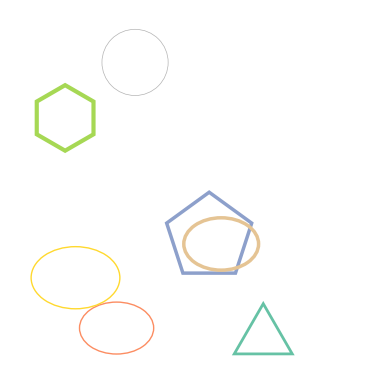[{"shape": "triangle", "thickness": 2, "radius": 0.43, "center": [0.684, 0.124]}, {"shape": "oval", "thickness": 1, "radius": 0.48, "center": [0.303, 0.148]}, {"shape": "pentagon", "thickness": 2.5, "radius": 0.58, "center": [0.543, 0.385]}, {"shape": "hexagon", "thickness": 3, "radius": 0.43, "center": [0.169, 0.694]}, {"shape": "oval", "thickness": 1, "radius": 0.58, "center": [0.196, 0.279]}, {"shape": "oval", "thickness": 2.5, "radius": 0.49, "center": [0.575, 0.366]}, {"shape": "circle", "thickness": 0.5, "radius": 0.43, "center": [0.351, 0.838]}]